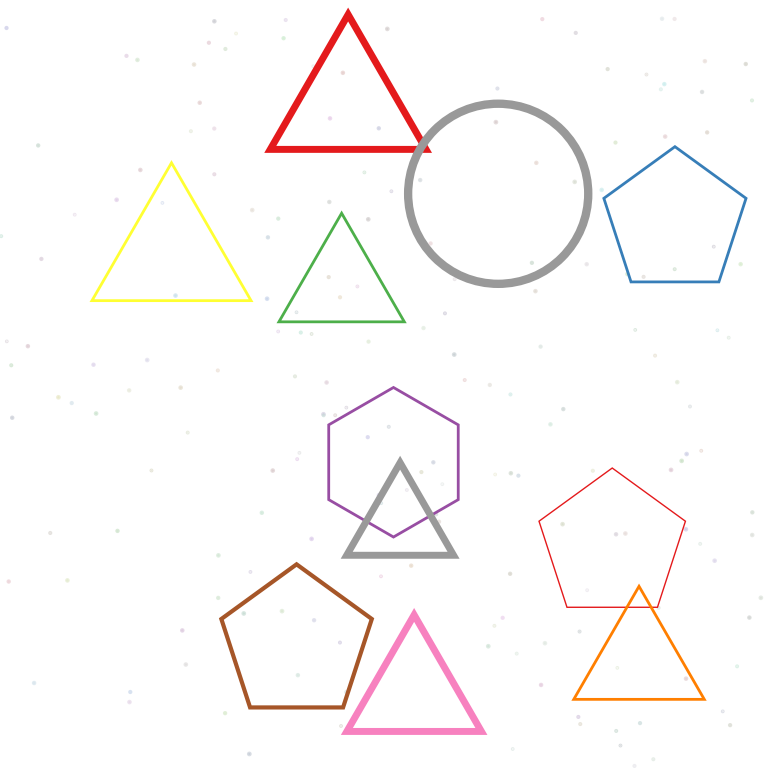[{"shape": "pentagon", "thickness": 0.5, "radius": 0.5, "center": [0.795, 0.292]}, {"shape": "triangle", "thickness": 2.5, "radius": 0.58, "center": [0.452, 0.864]}, {"shape": "pentagon", "thickness": 1, "radius": 0.49, "center": [0.877, 0.712]}, {"shape": "triangle", "thickness": 1, "radius": 0.47, "center": [0.444, 0.629]}, {"shape": "hexagon", "thickness": 1, "radius": 0.49, "center": [0.511, 0.4]}, {"shape": "triangle", "thickness": 1, "radius": 0.49, "center": [0.83, 0.141]}, {"shape": "triangle", "thickness": 1, "radius": 0.6, "center": [0.223, 0.669]}, {"shape": "pentagon", "thickness": 1.5, "radius": 0.51, "center": [0.385, 0.164]}, {"shape": "triangle", "thickness": 2.5, "radius": 0.5, "center": [0.538, 0.101]}, {"shape": "triangle", "thickness": 2.5, "radius": 0.4, "center": [0.52, 0.319]}, {"shape": "circle", "thickness": 3, "radius": 0.58, "center": [0.647, 0.748]}]